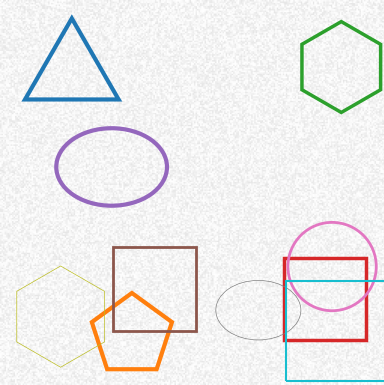[{"shape": "triangle", "thickness": 3, "radius": 0.7, "center": [0.187, 0.812]}, {"shape": "pentagon", "thickness": 3, "radius": 0.55, "center": [0.343, 0.13]}, {"shape": "hexagon", "thickness": 2.5, "radius": 0.59, "center": [0.886, 0.826]}, {"shape": "square", "thickness": 2.5, "radius": 0.53, "center": [0.844, 0.224]}, {"shape": "oval", "thickness": 3, "radius": 0.72, "center": [0.29, 0.566]}, {"shape": "square", "thickness": 2, "radius": 0.54, "center": [0.401, 0.249]}, {"shape": "circle", "thickness": 2, "radius": 0.57, "center": [0.863, 0.308]}, {"shape": "oval", "thickness": 0.5, "radius": 0.55, "center": [0.671, 0.194]}, {"shape": "hexagon", "thickness": 0.5, "radius": 0.66, "center": [0.157, 0.178]}, {"shape": "square", "thickness": 1.5, "radius": 0.65, "center": [0.872, 0.141]}]